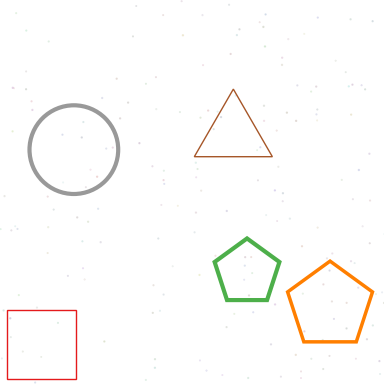[{"shape": "square", "thickness": 1, "radius": 0.45, "center": [0.107, 0.106]}, {"shape": "pentagon", "thickness": 3, "radius": 0.44, "center": [0.642, 0.292]}, {"shape": "pentagon", "thickness": 2.5, "radius": 0.58, "center": [0.857, 0.206]}, {"shape": "triangle", "thickness": 1, "radius": 0.59, "center": [0.606, 0.651]}, {"shape": "circle", "thickness": 3, "radius": 0.58, "center": [0.192, 0.611]}]